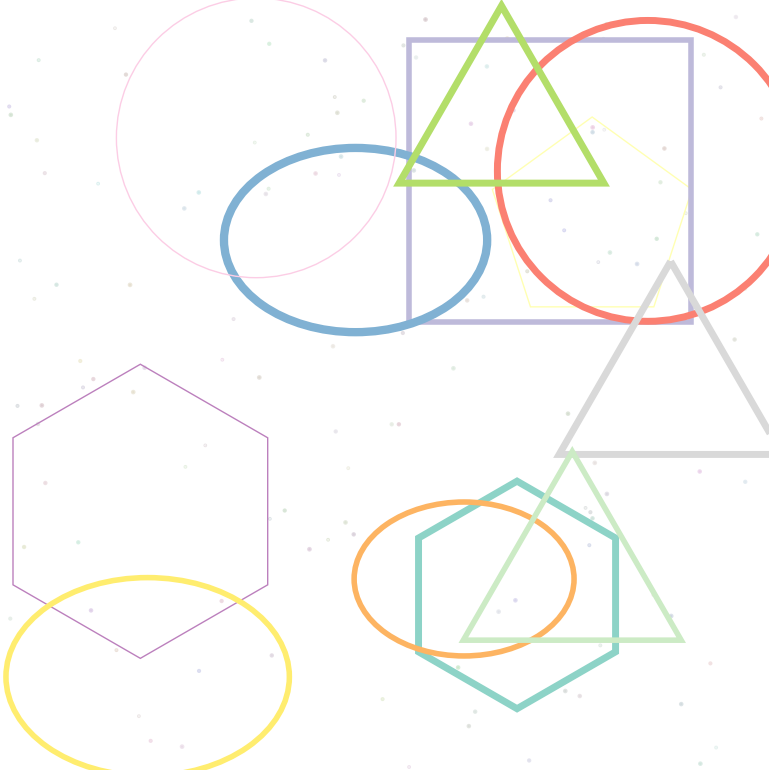[{"shape": "hexagon", "thickness": 2.5, "radius": 0.74, "center": [0.671, 0.227]}, {"shape": "pentagon", "thickness": 0.5, "radius": 0.68, "center": [0.769, 0.712]}, {"shape": "square", "thickness": 2, "radius": 0.92, "center": [0.714, 0.765]}, {"shape": "circle", "thickness": 2.5, "radius": 0.98, "center": [0.841, 0.778]}, {"shape": "oval", "thickness": 3, "radius": 0.85, "center": [0.462, 0.688]}, {"shape": "oval", "thickness": 2, "radius": 0.71, "center": [0.603, 0.248]}, {"shape": "triangle", "thickness": 2.5, "radius": 0.77, "center": [0.651, 0.839]}, {"shape": "circle", "thickness": 0.5, "radius": 0.91, "center": [0.333, 0.821]}, {"shape": "triangle", "thickness": 2.5, "radius": 0.84, "center": [0.871, 0.493]}, {"shape": "hexagon", "thickness": 0.5, "radius": 0.95, "center": [0.182, 0.336]}, {"shape": "triangle", "thickness": 2, "radius": 0.82, "center": [0.743, 0.25]}, {"shape": "oval", "thickness": 2, "radius": 0.92, "center": [0.192, 0.121]}]